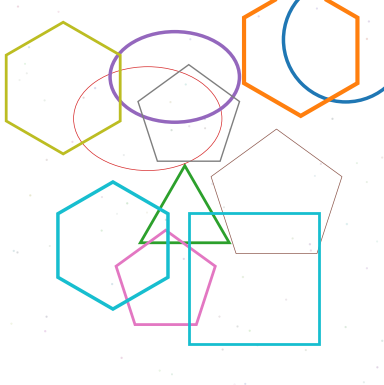[{"shape": "circle", "thickness": 2.5, "radius": 0.81, "center": [0.898, 0.897]}, {"shape": "hexagon", "thickness": 3, "radius": 0.85, "center": [0.781, 0.869]}, {"shape": "triangle", "thickness": 2, "radius": 0.67, "center": [0.48, 0.436]}, {"shape": "oval", "thickness": 0.5, "radius": 0.96, "center": [0.384, 0.692]}, {"shape": "oval", "thickness": 2.5, "radius": 0.84, "center": [0.454, 0.8]}, {"shape": "pentagon", "thickness": 0.5, "radius": 0.89, "center": [0.718, 0.486]}, {"shape": "pentagon", "thickness": 2, "radius": 0.68, "center": [0.43, 0.267]}, {"shape": "pentagon", "thickness": 1, "radius": 0.69, "center": [0.49, 0.693]}, {"shape": "hexagon", "thickness": 2, "radius": 0.85, "center": [0.164, 0.771]}, {"shape": "square", "thickness": 2, "radius": 0.85, "center": [0.66, 0.276]}, {"shape": "hexagon", "thickness": 2.5, "radius": 0.83, "center": [0.293, 0.362]}]